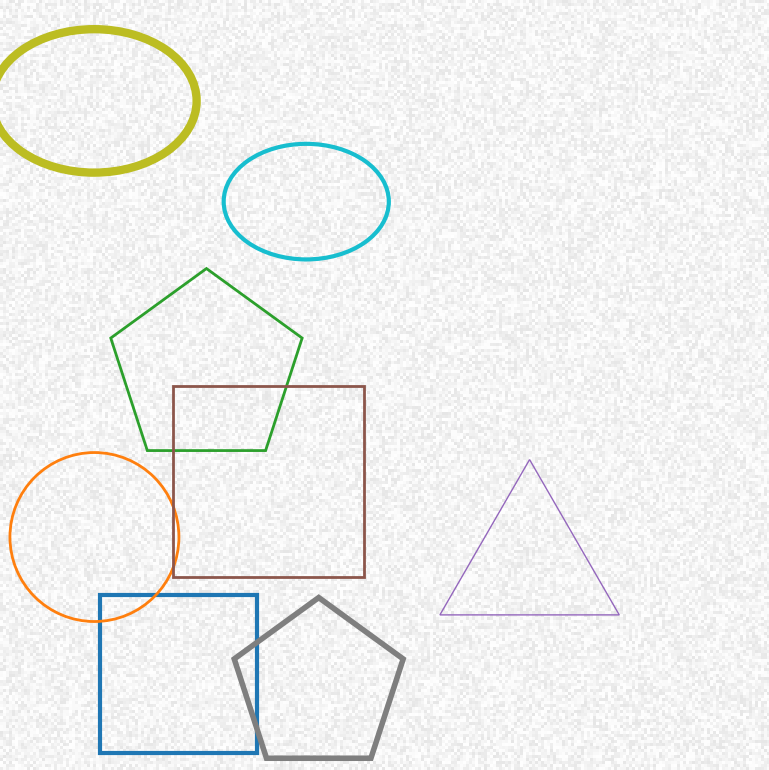[{"shape": "square", "thickness": 1.5, "radius": 0.51, "center": [0.232, 0.125]}, {"shape": "circle", "thickness": 1, "radius": 0.55, "center": [0.123, 0.303]}, {"shape": "pentagon", "thickness": 1, "radius": 0.65, "center": [0.268, 0.521]}, {"shape": "triangle", "thickness": 0.5, "radius": 0.67, "center": [0.688, 0.269]}, {"shape": "square", "thickness": 1, "radius": 0.62, "center": [0.348, 0.374]}, {"shape": "pentagon", "thickness": 2, "radius": 0.58, "center": [0.414, 0.109]}, {"shape": "oval", "thickness": 3, "radius": 0.67, "center": [0.122, 0.869]}, {"shape": "oval", "thickness": 1.5, "radius": 0.54, "center": [0.398, 0.738]}]